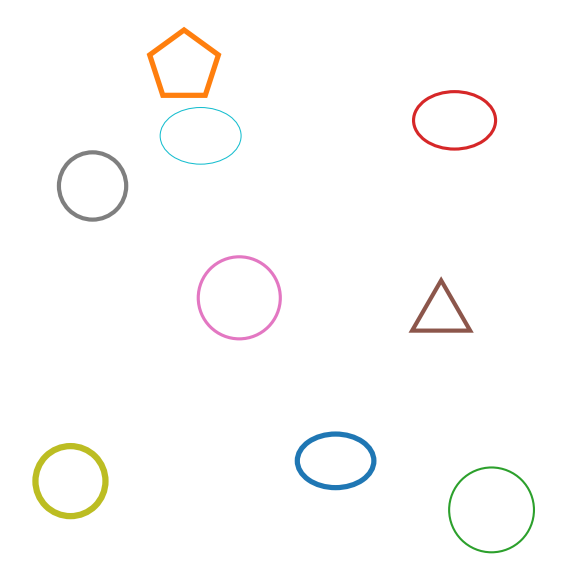[{"shape": "oval", "thickness": 2.5, "radius": 0.33, "center": [0.581, 0.201]}, {"shape": "pentagon", "thickness": 2.5, "radius": 0.31, "center": [0.319, 0.885]}, {"shape": "circle", "thickness": 1, "radius": 0.37, "center": [0.851, 0.116]}, {"shape": "oval", "thickness": 1.5, "radius": 0.36, "center": [0.787, 0.791]}, {"shape": "triangle", "thickness": 2, "radius": 0.29, "center": [0.764, 0.456]}, {"shape": "circle", "thickness": 1.5, "radius": 0.36, "center": [0.414, 0.483]}, {"shape": "circle", "thickness": 2, "radius": 0.29, "center": [0.16, 0.677]}, {"shape": "circle", "thickness": 3, "radius": 0.3, "center": [0.122, 0.166]}, {"shape": "oval", "thickness": 0.5, "radius": 0.35, "center": [0.347, 0.764]}]